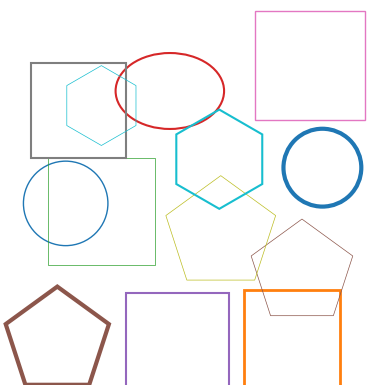[{"shape": "circle", "thickness": 1, "radius": 0.55, "center": [0.171, 0.472]}, {"shape": "circle", "thickness": 3, "radius": 0.51, "center": [0.837, 0.564]}, {"shape": "square", "thickness": 2, "radius": 0.62, "center": [0.758, 0.122]}, {"shape": "square", "thickness": 0.5, "radius": 0.69, "center": [0.263, 0.45]}, {"shape": "oval", "thickness": 1.5, "radius": 0.7, "center": [0.441, 0.764]}, {"shape": "square", "thickness": 1.5, "radius": 0.67, "center": [0.461, 0.105]}, {"shape": "pentagon", "thickness": 0.5, "radius": 0.69, "center": [0.784, 0.292]}, {"shape": "pentagon", "thickness": 3, "radius": 0.7, "center": [0.149, 0.115]}, {"shape": "square", "thickness": 1, "radius": 0.71, "center": [0.805, 0.83]}, {"shape": "square", "thickness": 1.5, "radius": 0.62, "center": [0.204, 0.713]}, {"shape": "pentagon", "thickness": 0.5, "radius": 0.75, "center": [0.573, 0.394]}, {"shape": "hexagon", "thickness": 1.5, "radius": 0.64, "center": [0.57, 0.586]}, {"shape": "hexagon", "thickness": 0.5, "radius": 0.52, "center": [0.263, 0.726]}]